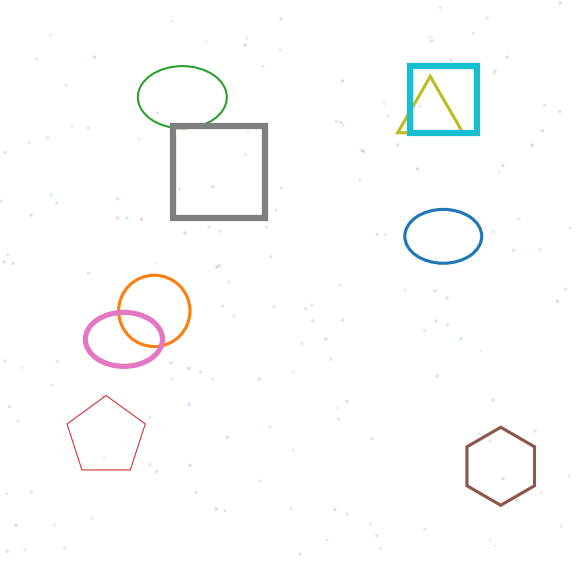[{"shape": "oval", "thickness": 1.5, "radius": 0.33, "center": [0.768, 0.59]}, {"shape": "circle", "thickness": 1.5, "radius": 0.31, "center": [0.267, 0.461]}, {"shape": "oval", "thickness": 1, "radius": 0.39, "center": [0.316, 0.831]}, {"shape": "pentagon", "thickness": 0.5, "radius": 0.36, "center": [0.184, 0.243]}, {"shape": "hexagon", "thickness": 1.5, "radius": 0.34, "center": [0.867, 0.192]}, {"shape": "oval", "thickness": 2.5, "radius": 0.33, "center": [0.215, 0.412]}, {"shape": "square", "thickness": 3, "radius": 0.4, "center": [0.379, 0.701]}, {"shape": "triangle", "thickness": 1.5, "radius": 0.33, "center": [0.745, 0.802]}, {"shape": "square", "thickness": 3, "radius": 0.29, "center": [0.768, 0.827]}]